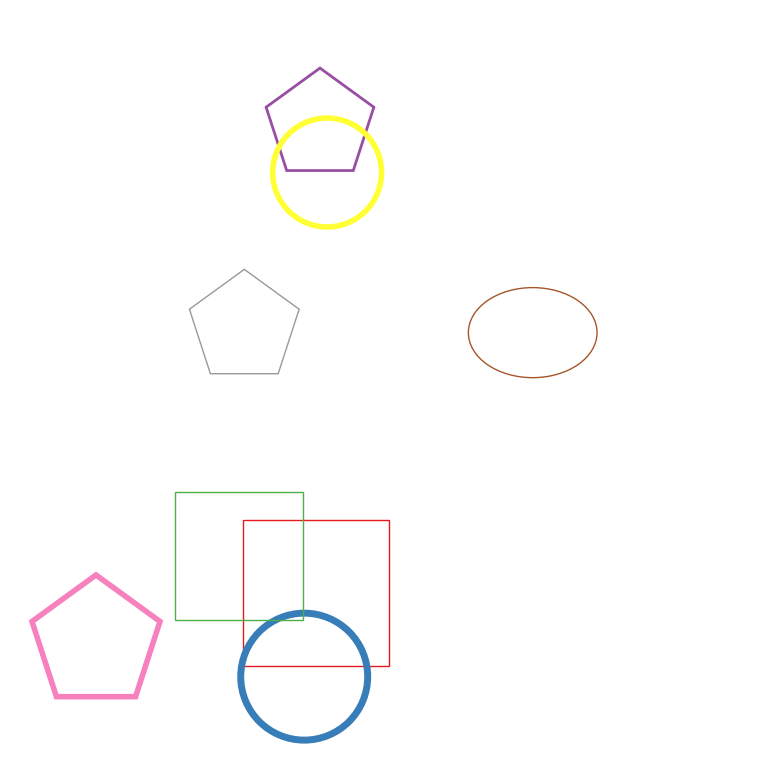[{"shape": "square", "thickness": 0.5, "radius": 0.47, "center": [0.41, 0.23]}, {"shape": "circle", "thickness": 2.5, "radius": 0.41, "center": [0.395, 0.121]}, {"shape": "square", "thickness": 0.5, "radius": 0.42, "center": [0.31, 0.278]}, {"shape": "pentagon", "thickness": 1, "radius": 0.37, "center": [0.416, 0.838]}, {"shape": "circle", "thickness": 2, "radius": 0.35, "center": [0.425, 0.776]}, {"shape": "oval", "thickness": 0.5, "radius": 0.42, "center": [0.692, 0.568]}, {"shape": "pentagon", "thickness": 2, "radius": 0.44, "center": [0.125, 0.166]}, {"shape": "pentagon", "thickness": 0.5, "radius": 0.37, "center": [0.317, 0.575]}]